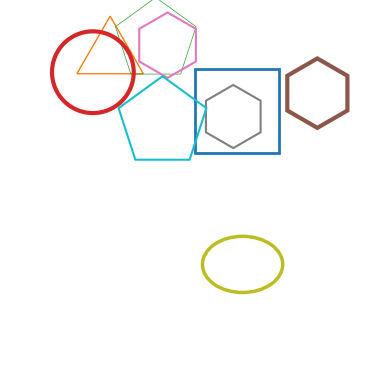[{"shape": "square", "thickness": 2, "radius": 0.54, "center": [0.615, 0.712]}, {"shape": "triangle", "thickness": 1, "radius": 0.5, "center": [0.286, 0.858]}, {"shape": "pentagon", "thickness": 0.5, "radius": 0.55, "center": [0.405, 0.897]}, {"shape": "circle", "thickness": 3, "radius": 0.53, "center": [0.241, 0.812]}, {"shape": "hexagon", "thickness": 3, "radius": 0.45, "center": [0.824, 0.758]}, {"shape": "hexagon", "thickness": 1.5, "radius": 0.42, "center": [0.435, 0.883]}, {"shape": "hexagon", "thickness": 1.5, "radius": 0.41, "center": [0.606, 0.697]}, {"shape": "oval", "thickness": 2.5, "radius": 0.52, "center": [0.63, 0.313]}, {"shape": "pentagon", "thickness": 1.5, "radius": 0.6, "center": [0.422, 0.682]}]